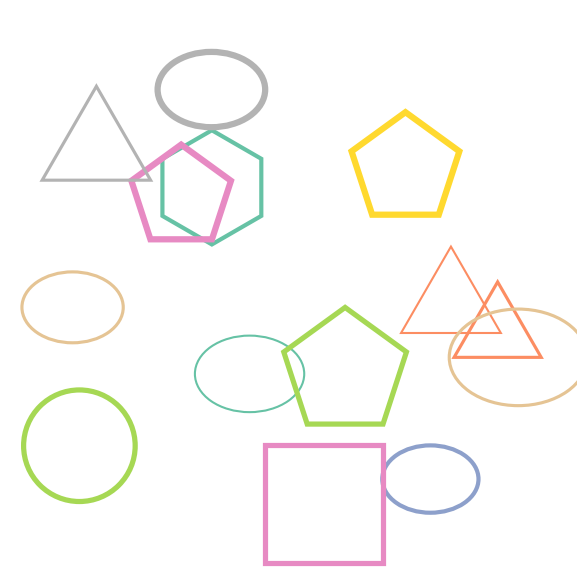[{"shape": "hexagon", "thickness": 2, "radius": 0.49, "center": [0.367, 0.675]}, {"shape": "oval", "thickness": 1, "radius": 0.47, "center": [0.432, 0.352]}, {"shape": "triangle", "thickness": 1, "radius": 0.5, "center": [0.781, 0.472]}, {"shape": "triangle", "thickness": 1.5, "radius": 0.44, "center": [0.862, 0.424]}, {"shape": "oval", "thickness": 2, "radius": 0.42, "center": [0.745, 0.17]}, {"shape": "square", "thickness": 2.5, "radius": 0.51, "center": [0.561, 0.126]}, {"shape": "pentagon", "thickness": 3, "radius": 0.45, "center": [0.314, 0.658]}, {"shape": "circle", "thickness": 2.5, "radius": 0.48, "center": [0.137, 0.227]}, {"shape": "pentagon", "thickness": 2.5, "radius": 0.56, "center": [0.598, 0.355]}, {"shape": "pentagon", "thickness": 3, "radius": 0.49, "center": [0.702, 0.707]}, {"shape": "oval", "thickness": 1.5, "radius": 0.6, "center": [0.897, 0.38]}, {"shape": "oval", "thickness": 1.5, "radius": 0.44, "center": [0.126, 0.467]}, {"shape": "oval", "thickness": 3, "radius": 0.47, "center": [0.366, 0.844]}, {"shape": "triangle", "thickness": 1.5, "radius": 0.54, "center": [0.167, 0.741]}]